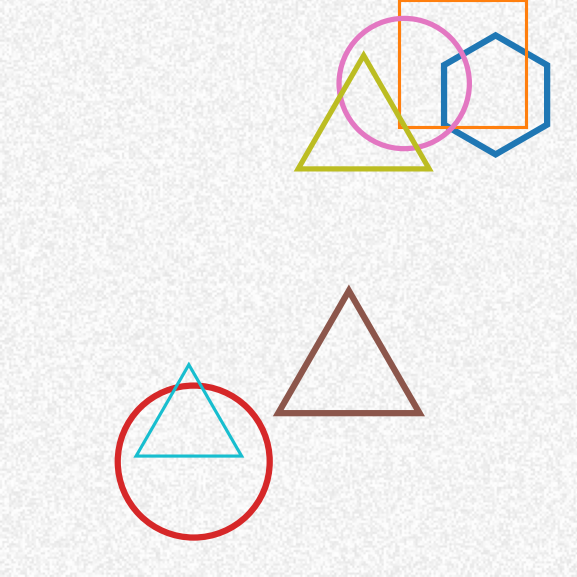[{"shape": "hexagon", "thickness": 3, "radius": 0.52, "center": [0.858, 0.835]}, {"shape": "square", "thickness": 1.5, "radius": 0.55, "center": [0.801, 0.889]}, {"shape": "circle", "thickness": 3, "radius": 0.66, "center": [0.335, 0.2]}, {"shape": "triangle", "thickness": 3, "radius": 0.71, "center": [0.604, 0.354]}, {"shape": "circle", "thickness": 2.5, "radius": 0.56, "center": [0.7, 0.854]}, {"shape": "triangle", "thickness": 2.5, "radius": 0.65, "center": [0.63, 0.772]}, {"shape": "triangle", "thickness": 1.5, "radius": 0.53, "center": [0.327, 0.262]}]